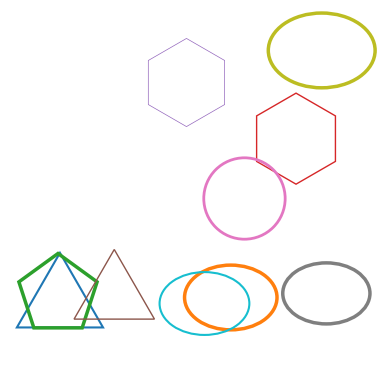[{"shape": "triangle", "thickness": 1.5, "radius": 0.65, "center": [0.156, 0.214]}, {"shape": "oval", "thickness": 2.5, "radius": 0.6, "center": [0.599, 0.227]}, {"shape": "pentagon", "thickness": 2.5, "radius": 0.53, "center": [0.151, 0.235]}, {"shape": "hexagon", "thickness": 1, "radius": 0.59, "center": [0.769, 0.64]}, {"shape": "hexagon", "thickness": 0.5, "radius": 0.57, "center": [0.484, 0.786]}, {"shape": "triangle", "thickness": 1, "radius": 0.6, "center": [0.297, 0.231]}, {"shape": "circle", "thickness": 2, "radius": 0.53, "center": [0.635, 0.484]}, {"shape": "oval", "thickness": 2.5, "radius": 0.57, "center": [0.848, 0.238]}, {"shape": "oval", "thickness": 2.5, "radius": 0.69, "center": [0.836, 0.869]}, {"shape": "oval", "thickness": 1.5, "radius": 0.58, "center": [0.531, 0.212]}]